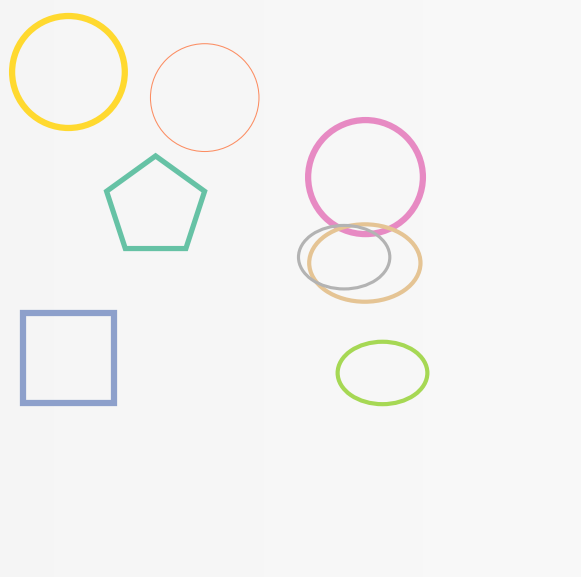[{"shape": "pentagon", "thickness": 2.5, "radius": 0.44, "center": [0.268, 0.64]}, {"shape": "circle", "thickness": 0.5, "radius": 0.47, "center": [0.352, 0.83]}, {"shape": "square", "thickness": 3, "radius": 0.39, "center": [0.117, 0.379]}, {"shape": "circle", "thickness": 3, "radius": 0.49, "center": [0.629, 0.692]}, {"shape": "oval", "thickness": 2, "radius": 0.39, "center": [0.658, 0.353]}, {"shape": "circle", "thickness": 3, "radius": 0.48, "center": [0.118, 0.874]}, {"shape": "oval", "thickness": 2, "radius": 0.48, "center": [0.628, 0.544]}, {"shape": "oval", "thickness": 1.5, "radius": 0.39, "center": [0.592, 0.554]}]